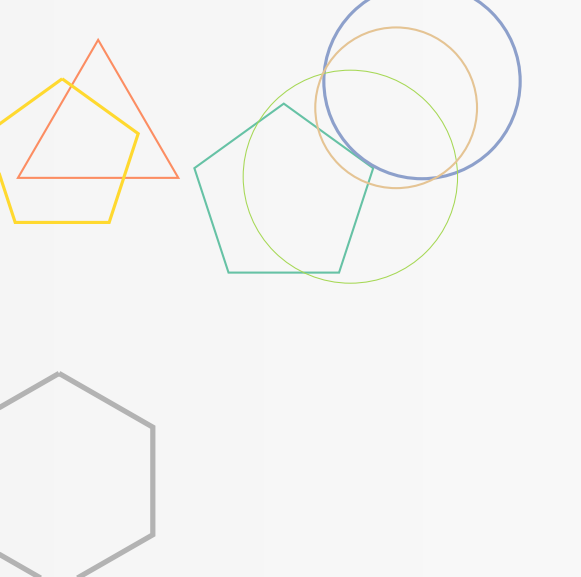[{"shape": "pentagon", "thickness": 1, "radius": 0.81, "center": [0.488, 0.658]}, {"shape": "triangle", "thickness": 1, "radius": 0.8, "center": [0.169, 0.771]}, {"shape": "circle", "thickness": 1.5, "radius": 0.84, "center": [0.726, 0.859]}, {"shape": "circle", "thickness": 0.5, "radius": 0.92, "center": [0.603, 0.693]}, {"shape": "pentagon", "thickness": 1.5, "radius": 0.69, "center": [0.107, 0.725]}, {"shape": "circle", "thickness": 1, "radius": 0.7, "center": [0.682, 0.812]}, {"shape": "hexagon", "thickness": 2.5, "radius": 0.93, "center": [0.102, 0.166]}]